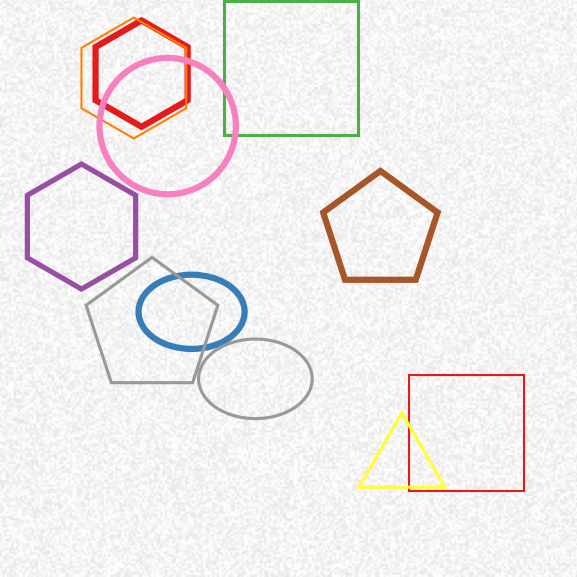[{"shape": "square", "thickness": 1, "radius": 0.5, "center": [0.808, 0.25]}, {"shape": "hexagon", "thickness": 3, "radius": 0.46, "center": [0.245, 0.872]}, {"shape": "oval", "thickness": 3, "radius": 0.46, "center": [0.332, 0.459]}, {"shape": "square", "thickness": 1.5, "radius": 0.58, "center": [0.504, 0.881]}, {"shape": "hexagon", "thickness": 2.5, "radius": 0.54, "center": [0.141, 0.607]}, {"shape": "hexagon", "thickness": 1, "radius": 0.52, "center": [0.232, 0.864]}, {"shape": "triangle", "thickness": 1.5, "radius": 0.43, "center": [0.696, 0.198]}, {"shape": "pentagon", "thickness": 3, "radius": 0.52, "center": [0.659, 0.599]}, {"shape": "circle", "thickness": 3, "radius": 0.59, "center": [0.29, 0.781]}, {"shape": "oval", "thickness": 1.5, "radius": 0.49, "center": [0.442, 0.343]}, {"shape": "pentagon", "thickness": 1.5, "radius": 0.6, "center": [0.263, 0.433]}]